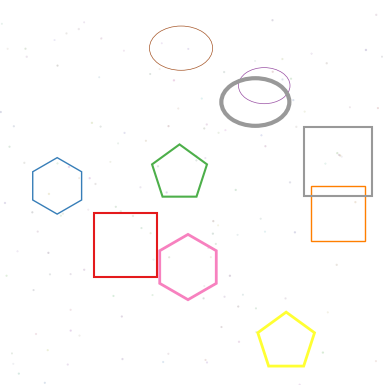[{"shape": "square", "thickness": 1.5, "radius": 0.41, "center": [0.326, 0.363]}, {"shape": "hexagon", "thickness": 1, "radius": 0.37, "center": [0.148, 0.517]}, {"shape": "pentagon", "thickness": 1.5, "radius": 0.38, "center": [0.466, 0.55]}, {"shape": "oval", "thickness": 0.5, "radius": 0.33, "center": [0.686, 0.778]}, {"shape": "square", "thickness": 1, "radius": 0.35, "center": [0.878, 0.445]}, {"shape": "pentagon", "thickness": 2, "radius": 0.39, "center": [0.743, 0.112]}, {"shape": "oval", "thickness": 0.5, "radius": 0.41, "center": [0.47, 0.875]}, {"shape": "hexagon", "thickness": 2, "radius": 0.42, "center": [0.488, 0.306]}, {"shape": "square", "thickness": 1.5, "radius": 0.45, "center": [0.878, 0.58]}, {"shape": "oval", "thickness": 3, "radius": 0.44, "center": [0.663, 0.735]}]